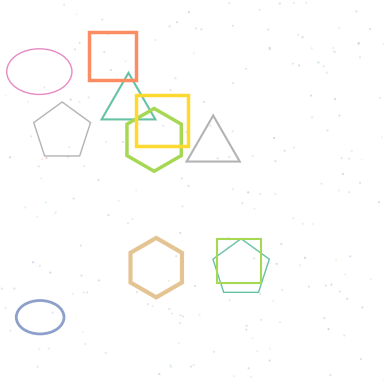[{"shape": "triangle", "thickness": 1.5, "radius": 0.4, "center": [0.334, 0.73]}, {"shape": "pentagon", "thickness": 1, "radius": 0.38, "center": [0.626, 0.303]}, {"shape": "square", "thickness": 2.5, "radius": 0.31, "center": [0.291, 0.855]}, {"shape": "oval", "thickness": 2, "radius": 0.31, "center": [0.104, 0.176]}, {"shape": "oval", "thickness": 1, "radius": 0.42, "center": [0.102, 0.814]}, {"shape": "square", "thickness": 1.5, "radius": 0.29, "center": [0.621, 0.322]}, {"shape": "hexagon", "thickness": 2.5, "radius": 0.41, "center": [0.4, 0.637]}, {"shape": "square", "thickness": 2.5, "radius": 0.33, "center": [0.42, 0.686]}, {"shape": "hexagon", "thickness": 3, "radius": 0.39, "center": [0.406, 0.305]}, {"shape": "triangle", "thickness": 1.5, "radius": 0.4, "center": [0.554, 0.62]}, {"shape": "pentagon", "thickness": 1, "radius": 0.39, "center": [0.161, 0.658]}]